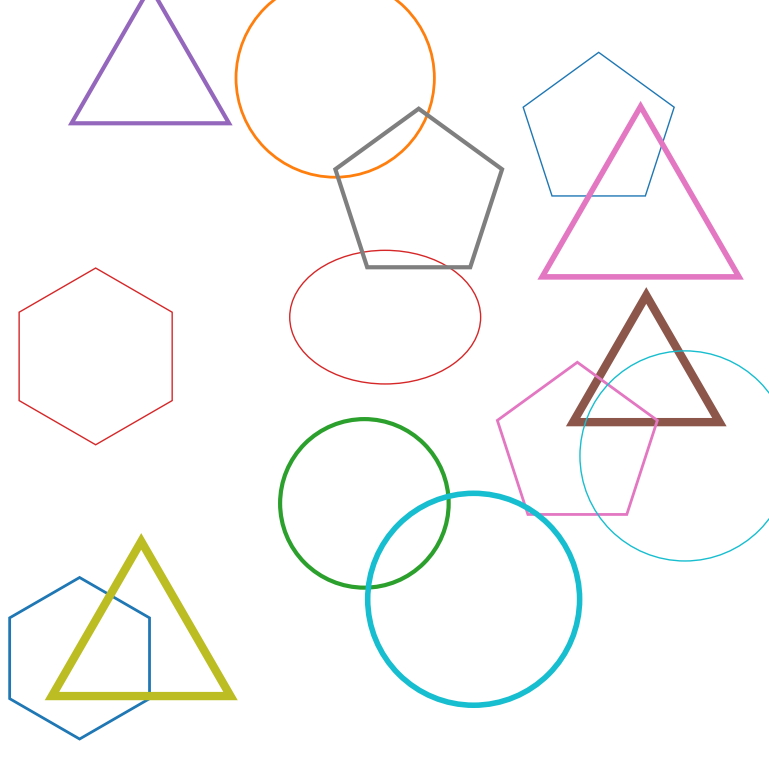[{"shape": "pentagon", "thickness": 0.5, "radius": 0.52, "center": [0.778, 0.829]}, {"shape": "hexagon", "thickness": 1, "radius": 0.52, "center": [0.103, 0.145]}, {"shape": "circle", "thickness": 1, "radius": 0.64, "center": [0.435, 0.899]}, {"shape": "circle", "thickness": 1.5, "radius": 0.55, "center": [0.473, 0.346]}, {"shape": "oval", "thickness": 0.5, "radius": 0.62, "center": [0.5, 0.588]}, {"shape": "hexagon", "thickness": 0.5, "radius": 0.57, "center": [0.124, 0.537]}, {"shape": "triangle", "thickness": 1.5, "radius": 0.59, "center": [0.195, 0.899]}, {"shape": "triangle", "thickness": 3, "radius": 0.55, "center": [0.839, 0.507]}, {"shape": "triangle", "thickness": 2, "radius": 0.74, "center": [0.832, 0.714]}, {"shape": "pentagon", "thickness": 1, "radius": 0.55, "center": [0.75, 0.42]}, {"shape": "pentagon", "thickness": 1.5, "radius": 0.57, "center": [0.544, 0.745]}, {"shape": "triangle", "thickness": 3, "radius": 0.67, "center": [0.183, 0.163]}, {"shape": "circle", "thickness": 2, "radius": 0.69, "center": [0.615, 0.222]}, {"shape": "circle", "thickness": 0.5, "radius": 0.68, "center": [0.89, 0.408]}]